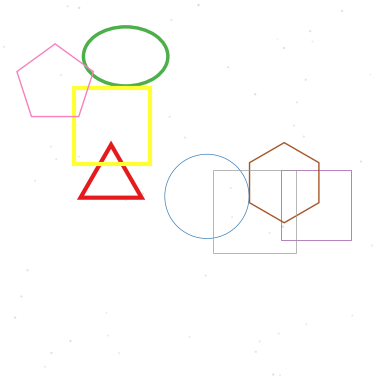[{"shape": "triangle", "thickness": 3, "radius": 0.46, "center": [0.289, 0.532]}, {"shape": "circle", "thickness": 0.5, "radius": 0.55, "center": [0.537, 0.49]}, {"shape": "oval", "thickness": 2.5, "radius": 0.55, "center": [0.326, 0.853]}, {"shape": "square", "thickness": 0.5, "radius": 0.45, "center": [0.822, 0.469]}, {"shape": "square", "thickness": 3, "radius": 0.5, "center": [0.29, 0.673]}, {"shape": "hexagon", "thickness": 1, "radius": 0.52, "center": [0.738, 0.525]}, {"shape": "pentagon", "thickness": 1, "radius": 0.52, "center": [0.143, 0.782]}, {"shape": "square", "thickness": 0.5, "radius": 0.54, "center": [0.661, 0.451]}]